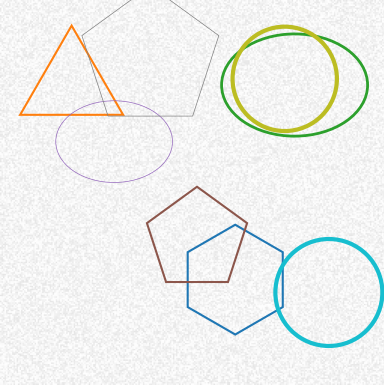[{"shape": "hexagon", "thickness": 1.5, "radius": 0.71, "center": [0.611, 0.274]}, {"shape": "triangle", "thickness": 1.5, "radius": 0.77, "center": [0.186, 0.779]}, {"shape": "oval", "thickness": 2, "radius": 0.95, "center": [0.765, 0.779]}, {"shape": "oval", "thickness": 0.5, "radius": 0.76, "center": [0.296, 0.632]}, {"shape": "pentagon", "thickness": 1.5, "radius": 0.68, "center": [0.512, 0.378]}, {"shape": "pentagon", "thickness": 0.5, "radius": 0.93, "center": [0.39, 0.85]}, {"shape": "circle", "thickness": 3, "radius": 0.68, "center": [0.74, 0.795]}, {"shape": "circle", "thickness": 3, "radius": 0.69, "center": [0.854, 0.24]}]